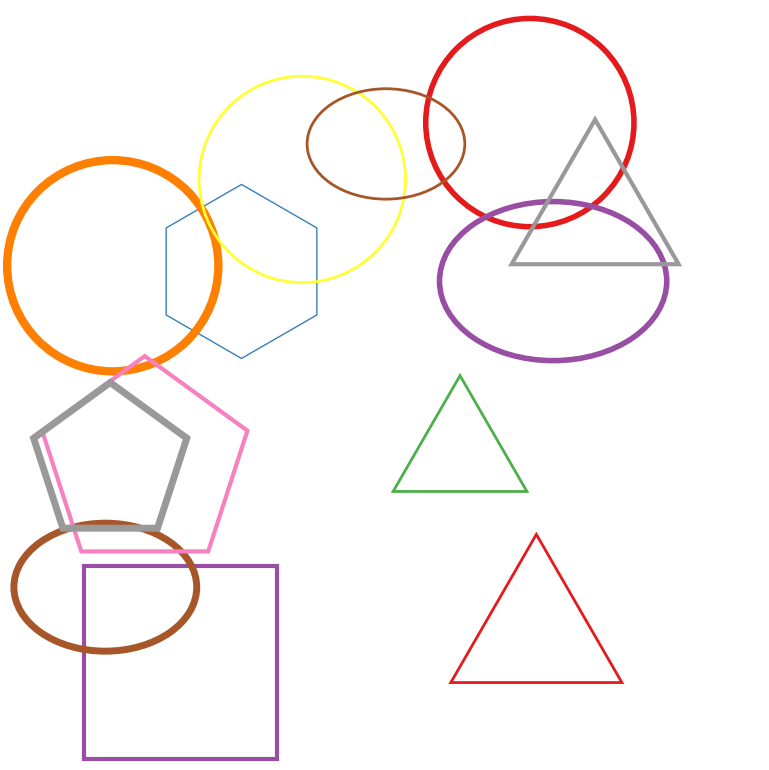[{"shape": "triangle", "thickness": 1, "radius": 0.64, "center": [0.697, 0.178]}, {"shape": "circle", "thickness": 2, "radius": 0.68, "center": [0.688, 0.841]}, {"shape": "hexagon", "thickness": 0.5, "radius": 0.56, "center": [0.314, 0.647]}, {"shape": "triangle", "thickness": 1, "radius": 0.5, "center": [0.597, 0.412]}, {"shape": "oval", "thickness": 2, "radius": 0.74, "center": [0.718, 0.635]}, {"shape": "square", "thickness": 1.5, "radius": 0.63, "center": [0.235, 0.139]}, {"shape": "circle", "thickness": 3, "radius": 0.69, "center": [0.146, 0.655]}, {"shape": "circle", "thickness": 1, "radius": 0.67, "center": [0.393, 0.767]}, {"shape": "oval", "thickness": 2.5, "radius": 0.59, "center": [0.137, 0.237]}, {"shape": "oval", "thickness": 1, "radius": 0.51, "center": [0.501, 0.813]}, {"shape": "pentagon", "thickness": 1.5, "radius": 0.7, "center": [0.188, 0.397]}, {"shape": "triangle", "thickness": 1.5, "radius": 0.63, "center": [0.773, 0.719]}, {"shape": "pentagon", "thickness": 2.5, "radius": 0.52, "center": [0.143, 0.399]}]